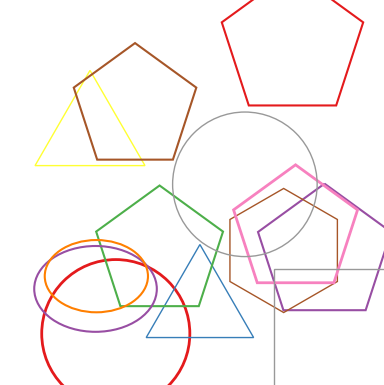[{"shape": "circle", "thickness": 2, "radius": 0.96, "center": [0.301, 0.133]}, {"shape": "pentagon", "thickness": 1.5, "radius": 0.97, "center": [0.76, 0.882]}, {"shape": "triangle", "thickness": 1, "radius": 0.81, "center": [0.519, 0.204]}, {"shape": "pentagon", "thickness": 1.5, "radius": 0.87, "center": [0.415, 0.345]}, {"shape": "oval", "thickness": 1.5, "radius": 0.8, "center": [0.248, 0.25]}, {"shape": "pentagon", "thickness": 1.5, "radius": 0.91, "center": [0.843, 0.341]}, {"shape": "oval", "thickness": 1.5, "radius": 0.67, "center": [0.25, 0.283]}, {"shape": "triangle", "thickness": 1, "radius": 0.82, "center": [0.234, 0.652]}, {"shape": "pentagon", "thickness": 1.5, "radius": 0.84, "center": [0.351, 0.721]}, {"shape": "hexagon", "thickness": 1, "radius": 0.81, "center": [0.737, 0.349]}, {"shape": "pentagon", "thickness": 2, "radius": 0.85, "center": [0.768, 0.403]}, {"shape": "circle", "thickness": 1, "radius": 0.94, "center": [0.636, 0.521]}, {"shape": "square", "thickness": 1, "radius": 0.85, "center": [0.882, 0.131]}]